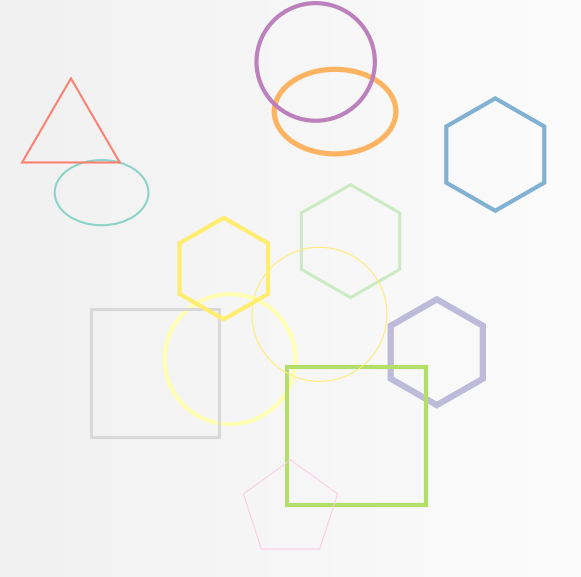[{"shape": "oval", "thickness": 1, "radius": 0.4, "center": [0.175, 0.666]}, {"shape": "circle", "thickness": 2, "radius": 0.56, "center": [0.396, 0.377]}, {"shape": "hexagon", "thickness": 3, "radius": 0.46, "center": [0.751, 0.389]}, {"shape": "triangle", "thickness": 1, "radius": 0.49, "center": [0.122, 0.766]}, {"shape": "hexagon", "thickness": 2, "radius": 0.49, "center": [0.852, 0.731]}, {"shape": "oval", "thickness": 2.5, "radius": 0.52, "center": [0.577, 0.806]}, {"shape": "square", "thickness": 2, "radius": 0.6, "center": [0.613, 0.245]}, {"shape": "pentagon", "thickness": 0.5, "radius": 0.43, "center": [0.5, 0.117]}, {"shape": "square", "thickness": 1.5, "radius": 0.55, "center": [0.267, 0.353]}, {"shape": "circle", "thickness": 2, "radius": 0.51, "center": [0.543, 0.892]}, {"shape": "hexagon", "thickness": 1.5, "radius": 0.49, "center": [0.603, 0.582]}, {"shape": "circle", "thickness": 0.5, "radius": 0.58, "center": [0.55, 0.455]}, {"shape": "hexagon", "thickness": 2, "radius": 0.44, "center": [0.385, 0.534]}]